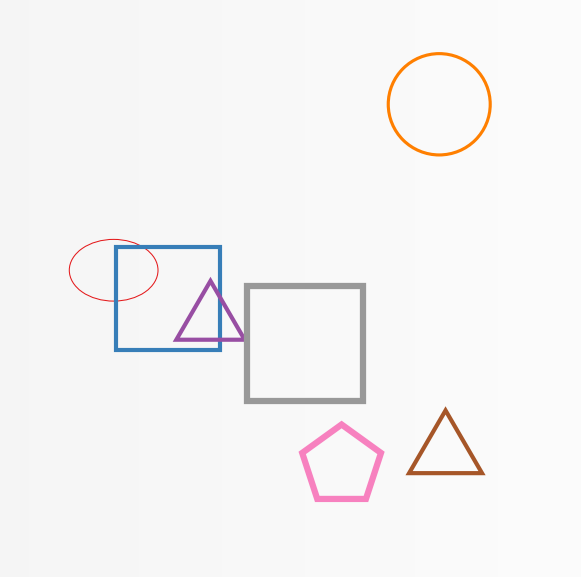[{"shape": "oval", "thickness": 0.5, "radius": 0.38, "center": [0.196, 0.531]}, {"shape": "square", "thickness": 2, "radius": 0.45, "center": [0.289, 0.482]}, {"shape": "triangle", "thickness": 2, "radius": 0.34, "center": [0.362, 0.445]}, {"shape": "circle", "thickness": 1.5, "radius": 0.44, "center": [0.756, 0.819]}, {"shape": "triangle", "thickness": 2, "radius": 0.36, "center": [0.767, 0.216]}, {"shape": "pentagon", "thickness": 3, "radius": 0.36, "center": [0.588, 0.193]}, {"shape": "square", "thickness": 3, "radius": 0.5, "center": [0.524, 0.404]}]